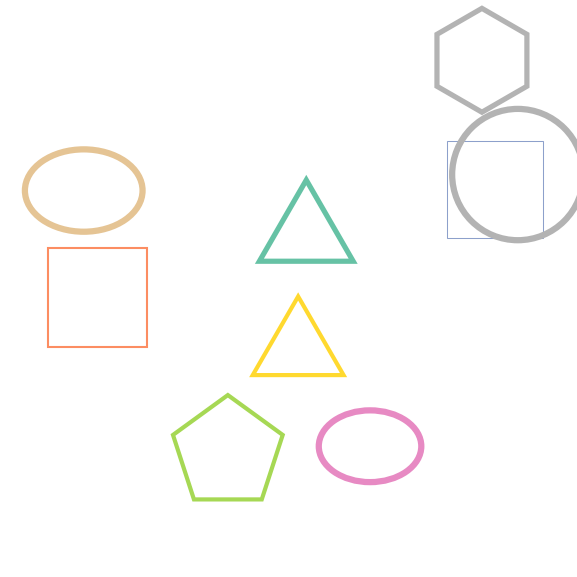[{"shape": "triangle", "thickness": 2.5, "radius": 0.47, "center": [0.53, 0.594]}, {"shape": "square", "thickness": 1, "radius": 0.43, "center": [0.169, 0.484]}, {"shape": "square", "thickness": 0.5, "radius": 0.42, "center": [0.857, 0.671]}, {"shape": "oval", "thickness": 3, "radius": 0.44, "center": [0.641, 0.226]}, {"shape": "pentagon", "thickness": 2, "radius": 0.5, "center": [0.395, 0.215]}, {"shape": "triangle", "thickness": 2, "radius": 0.45, "center": [0.516, 0.395]}, {"shape": "oval", "thickness": 3, "radius": 0.51, "center": [0.145, 0.669]}, {"shape": "circle", "thickness": 3, "radius": 0.57, "center": [0.897, 0.697]}, {"shape": "hexagon", "thickness": 2.5, "radius": 0.45, "center": [0.835, 0.895]}]